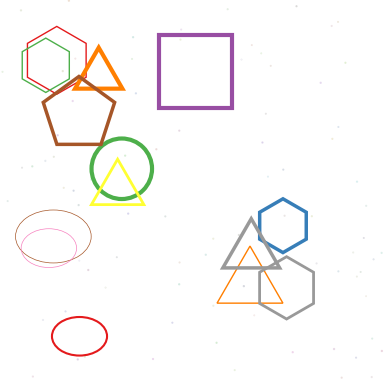[{"shape": "oval", "thickness": 1.5, "radius": 0.36, "center": [0.207, 0.127]}, {"shape": "hexagon", "thickness": 1, "radius": 0.44, "center": [0.147, 0.843]}, {"shape": "hexagon", "thickness": 2.5, "radius": 0.35, "center": [0.735, 0.414]}, {"shape": "hexagon", "thickness": 1, "radius": 0.35, "center": [0.119, 0.83]}, {"shape": "circle", "thickness": 3, "radius": 0.39, "center": [0.316, 0.562]}, {"shape": "square", "thickness": 3, "radius": 0.47, "center": [0.507, 0.815]}, {"shape": "triangle", "thickness": 1, "radius": 0.49, "center": [0.649, 0.262]}, {"shape": "triangle", "thickness": 3, "radius": 0.36, "center": [0.256, 0.805]}, {"shape": "triangle", "thickness": 2, "radius": 0.39, "center": [0.306, 0.508]}, {"shape": "pentagon", "thickness": 2.5, "radius": 0.49, "center": [0.205, 0.704]}, {"shape": "oval", "thickness": 0.5, "radius": 0.49, "center": [0.139, 0.386]}, {"shape": "oval", "thickness": 0.5, "radius": 0.36, "center": [0.127, 0.355]}, {"shape": "hexagon", "thickness": 2, "radius": 0.4, "center": [0.744, 0.252]}, {"shape": "triangle", "thickness": 2.5, "radius": 0.43, "center": [0.653, 0.347]}]